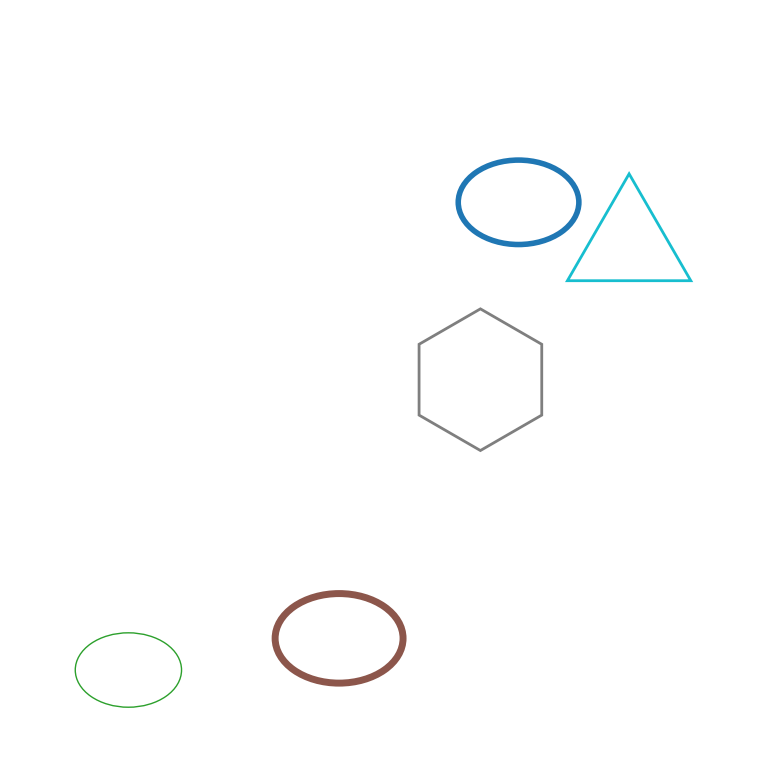[{"shape": "oval", "thickness": 2, "radius": 0.39, "center": [0.673, 0.737]}, {"shape": "oval", "thickness": 0.5, "radius": 0.35, "center": [0.167, 0.13]}, {"shape": "oval", "thickness": 2.5, "radius": 0.42, "center": [0.44, 0.171]}, {"shape": "hexagon", "thickness": 1, "radius": 0.46, "center": [0.624, 0.507]}, {"shape": "triangle", "thickness": 1, "radius": 0.46, "center": [0.817, 0.682]}]